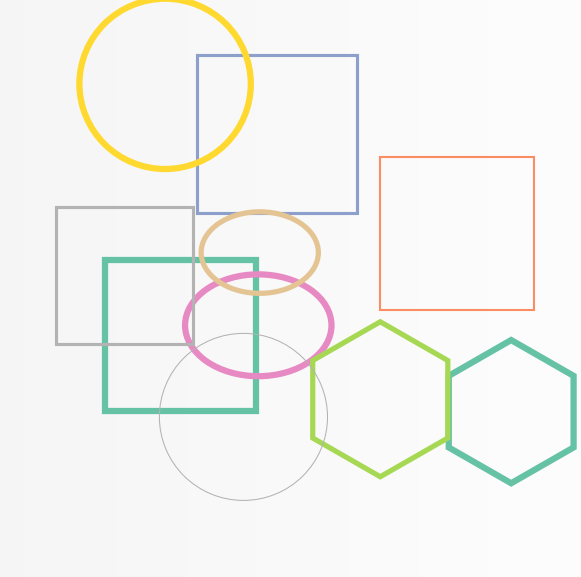[{"shape": "square", "thickness": 3, "radius": 0.65, "center": [0.31, 0.418]}, {"shape": "hexagon", "thickness": 3, "radius": 0.62, "center": [0.879, 0.286]}, {"shape": "square", "thickness": 1, "radius": 0.66, "center": [0.786, 0.594]}, {"shape": "square", "thickness": 1.5, "radius": 0.69, "center": [0.476, 0.767]}, {"shape": "oval", "thickness": 3, "radius": 0.63, "center": [0.444, 0.436]}, {"shape": "hexagon", "thickness": 2.5, "radius": 0.67, "center": [0.654, 0.308]}, {"shape": "circle", "thickness": 3, "radius": 0.74, "center": [0.284, 0.854]}, {"shape": "oval", "thickness": 2.5, "radius": 0.5, "center": [0.447, 0.562]}, {"shape": "square", "thickness": 1.5, "radius": 0.59, "center": [0.214, 0.522]}, {"shape": "circle", "thickness": 0.5, "radius": 0.72, "center": [0.419, 0.277]}]